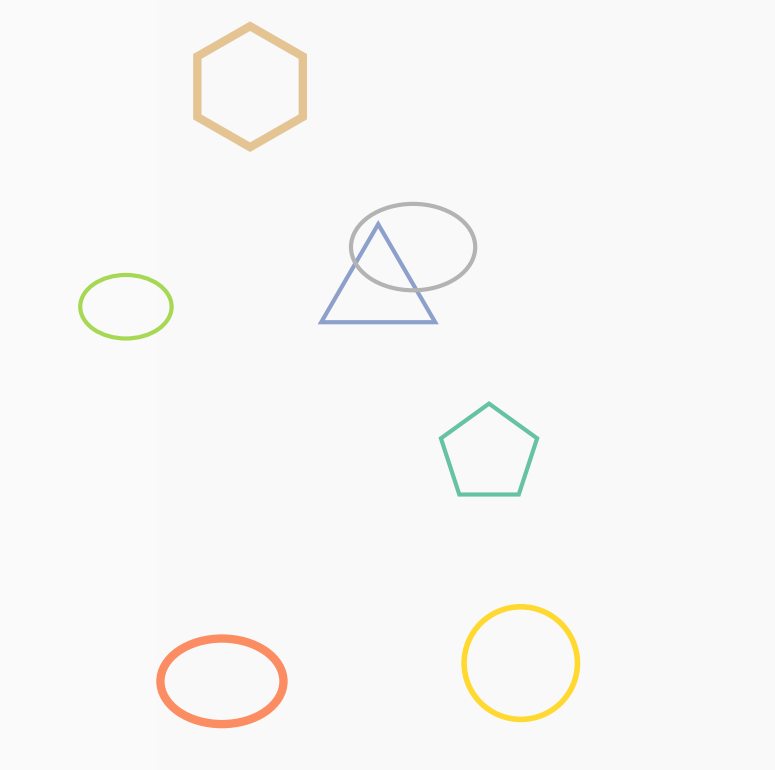[{"shape": "pentagon", "thickness": 1.5, "radius": 0.33, "center": [0.631, 0.411]}, {"shape": "oval", "thickness": 3, "radius": 0.4, "center": [0.286, 0.115]}, {"shape": "triangle", "thickness": 1.5, "radius": 0.42, "center": [0.488, 0.624]}, {"shape": "oval", "thickness": 1.5, "radius": 0.29, "center": [0.162, 0.602]}, {"shape": "circle", "thickness": 2, "radius": 0.37, "center": [0.672, 0.139]}, {"shape": "hexagon", "thickness": 3, "radius": 0.39, "center": [0.323, 0.887]}, {"shape": "oval", "thickness": 1.5, "radius": 0.4, "center": [0.533, 0.679]}]